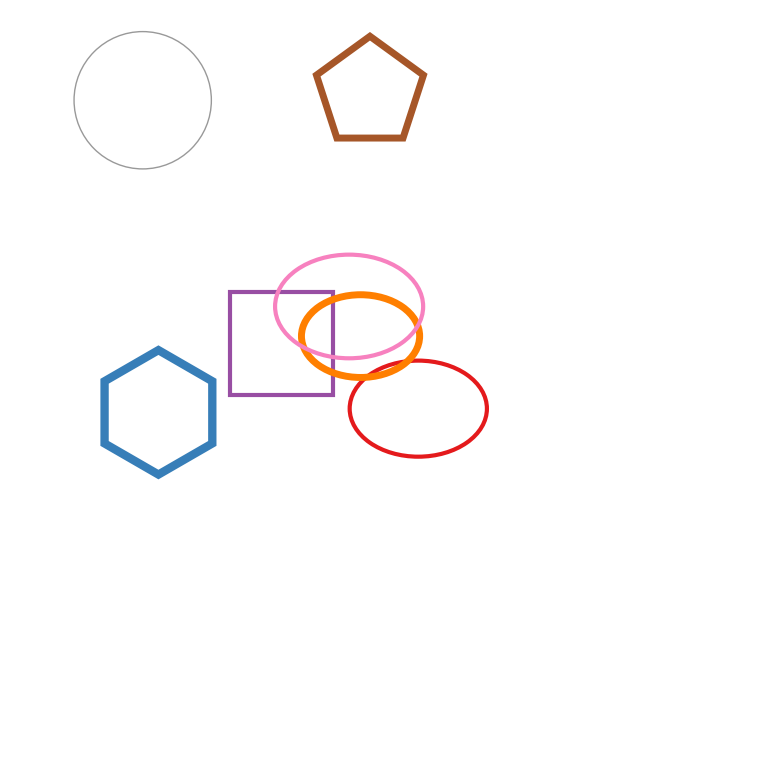[{"shape": "oval", "thickness": 1.5, "radius": 0.45, "center": [0.543, 0.469]}, {"shape": "hexagon", "thickness": 3, "radius": 0.4, "center": [0.206, 0.464]}, {"shape": "square", "thickness": 1.5, "radius": 0.34, "center": [0.366, 0.554]}, {"shape": "oval", "thickness": 2.5, "radius": 0.38, "center": [0.468, 0.564]}, {"shape": "pentagon", "thickness": 2.5, "radius": 0.37, "center": [0.48, 0.88]}, {"shape": "oval", "thickness": 1.5, "radius": 0.48, "center": [0.453, 0.602]}, {"shape": "circle", "thickness": 0.5, "radius": 0.45, "center": [0.185, 0.87]}]